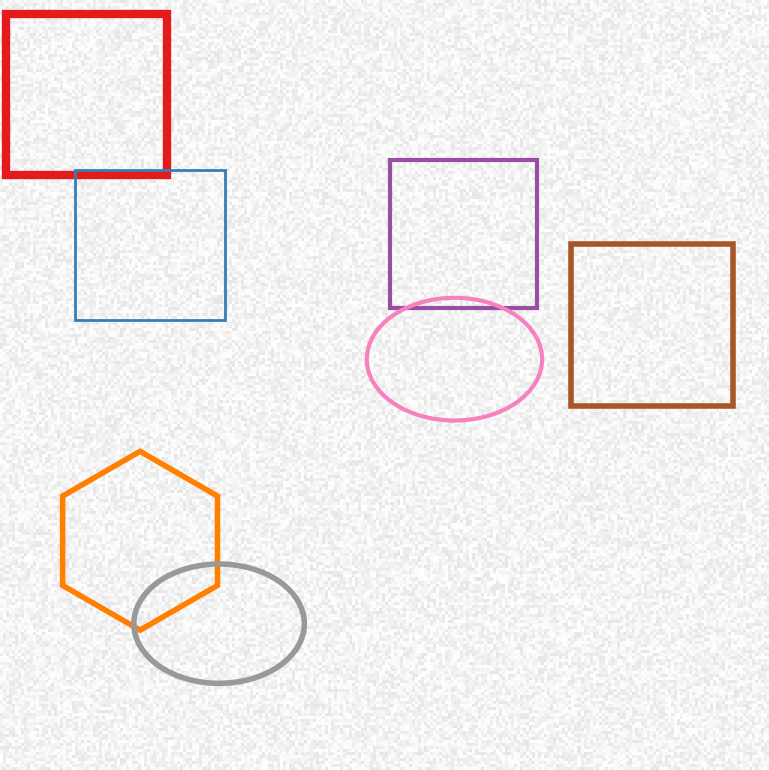[{"shape": "square", "thickness": 3, "radius": 0.52, "center": [0.112, 0.878]}, {"shape": "square", "thickness": 1, "radius": 0.49, "center": [0.195, 0.682]}, {"shape": "square", "thickness": 1.5, "radius": 0.48, "center": [0.602, 0.696]}, {"shape": "hexagon", "thickness": 2, "radius": 0.58, "center": [0.182, 0.298]}, {"shape": "square", "thickness": 2, "radius": 0.52, "center": [0.847, 0.578]}, {"shape": "oval", "thickness": 1.5, "radius": 0.57, "center": [0.59, 0.534]}, {"shape": "oval", "thickness": 2, "radius": 0.55, "center": [0.285, 0.19]}]